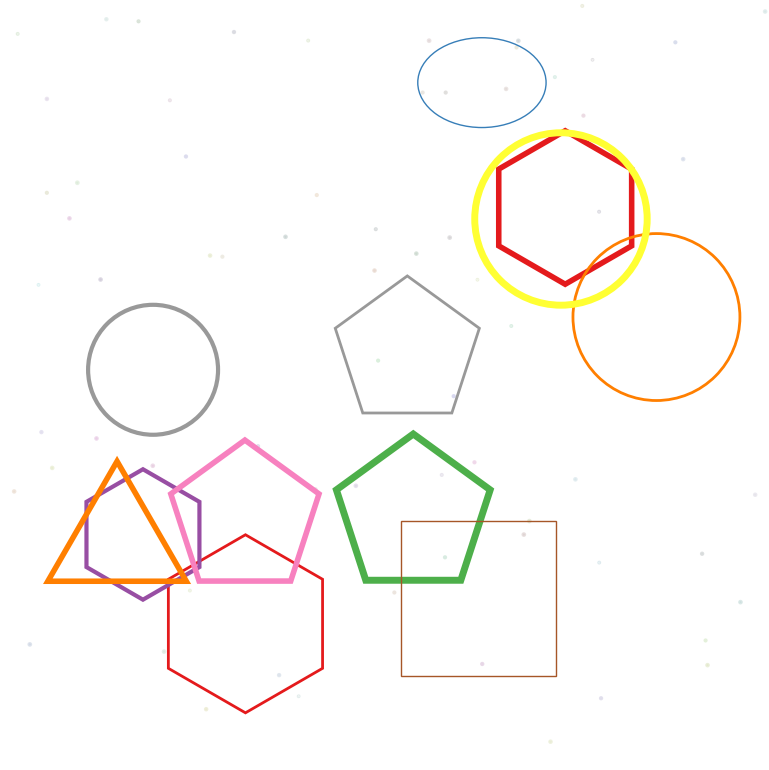[{"shape": "hexagon", "thickness": 2, "radius": 0.5, "center": [0.734, 0.731]}, {"shape": "hexagon", "thickness": 1, "radius": 0.58, "center": [0.319, 0.19]}, {"shape": "oval", "thickness": 0.5, "radius": 0.42, "center": [0.626, 0.893]}, {"shape": "pentagon", "thickness": 2.5, "radius": 0.52, "center": [0.537, 0.331]}, {"shape": "hexagon", "thickness": 1.5, "radius": 0.42, "center": [0.186, 0.306]}, {"shape": "triangle", "thickness": 2, "radius": 0.52, "center": [0.152, 0.297]}, {"shape": "circle", "thickness": 1, "radius": 0.54, "center": [0.853, 0.588]}, {"shape": "circle", "thickness": 2.5, "radius": 0.56, "center": [0.729, 0.716]}, {"shape": "square", "thickness": 0.5, "radius": 0.5, "center": [0.622, 0.223]}, {"shape": "pentagon", "thickness": 2, "radius": 0.51, "center": [0.318, 0.327]}, {"shape": "pentagon", "thickness": 1, "radius": 0.49, "center": [0.529, 0.543]}, {"shape": "circle", "thickness": 1.5, "radius": 0.42, "center": [0.199, 0.52]}]